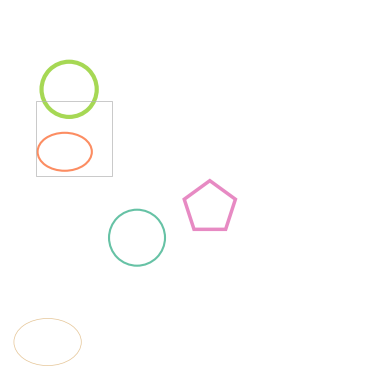[{"shape": "circle", "thickness": 1.5, "radius": 0.36, "center": [0.356, 0.383]}, {"shape": "oval", "thickness": 1.5, "radius": 0.35, "center": [0.168, 0.606]}, {"shape": "pentagon", "thickness": 2.5, "radius": 0.35, "center": [0.545, 0.461]}, {"shape": "circle", "thickness": 3, "radius": 0.36, "center": [0.18, 0.768]}, {"shape": "oval", "thickness": 0.5, "radius": 0.44, "center": [0.124, 0.112]}, {"shape": "square", "thickness": 0.5, "radius": 0.49, "center": [0.192, 0.64]}]